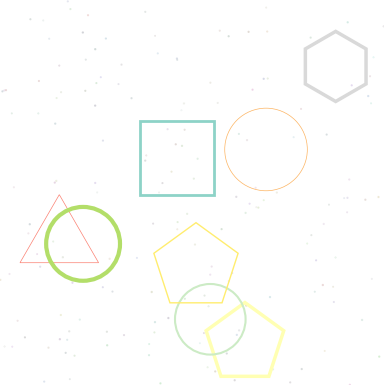[{"shape": "square", "thickness": 2, "radius": 0.48, "center": [0.46, 0.589]}, {"shape": "pentagon", "thickness": 2.5, "radius": 0.53, "center": [0.636, 0.108]}, {"shape": "triangle", "thickness": 0.5, "radius": 0.59, "center": [0.154, 0.377]}, {"shape": "circle", "thickness": 0.5, "radius": 0.54, "center": [0.691, 0.612]}, {"shape": "circle", "thickness": 3, "radius": 0.48, "center": [0.216, 0.367]}, {"shape": "hexagon", "thickness": 2.5, "radius": 0.46, "center": [0.872, 0.827]}, {"shape": "circle", "thickness": 1.5, "radius": 0.46, "center": [0.546, 0.171]}, {"shape": "pentagon", "thickness": 1, "radius": 0.58, "center": [0.509, 0.307]}]